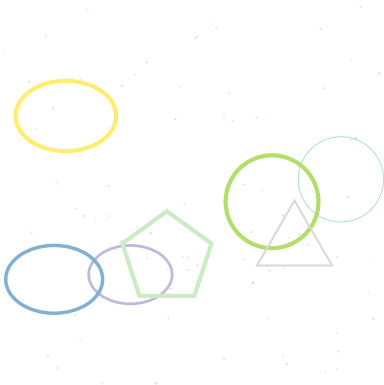[{"shape": "circle", "thickness": 0.5, "radius": 0.55, "center": [0.885, 0.534]}, {"shape": "oval", "thickness": 2, "radius": 0.54, "center": [0.339, 0.287]}, {"shape": "oval", "thickness": 2.5, "radius": 0.63, "center": [0.141, 0.274]}, {"shape": "circle", "thickness": 3, "radius": 0.6, "center": [0.707, 0.476]}, {"shape": "triangle", "thickness": 1.5, "radius": 0.56, "center": [0.765, 0.367]}, {"shape": "pentagon", "thickness": 3, "radius": 0.61, "center": [0.434, 0.33]}, {"shape": "oval", "thickness": 3, "radius": 0.65, "center": [0.171, 0.699]}]